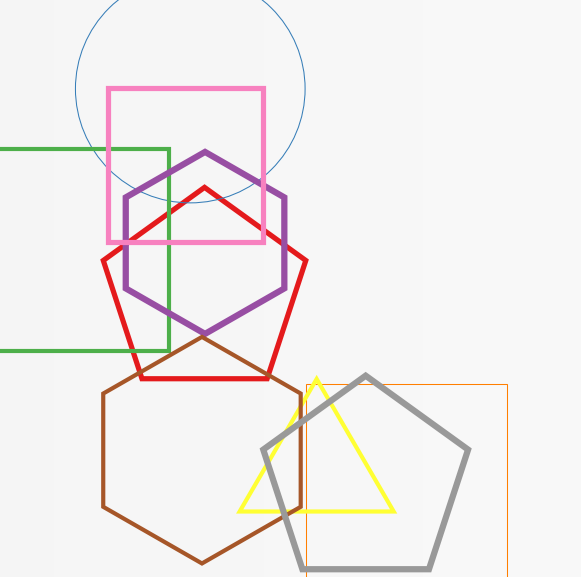[{"shape": "pentagon", "thickness": 2.5, "radius": 0.92, "center": [0.352, 0.491]}, {"shape": "circle", "thickness": 0.5, "radius": 0.99, "center": [0.327, 0.845]}, {"shape": "square", "thickness": 2, "radius": 0.87, "center": [0.116, 0.566]}, {"shape": "hexagon", "thickness": 3, "radius": 0.79, "center": [0.353, 0.579]}, {"shape": "square", "thickness": 0.5, "radius": 0.86, "center": [0.699, 0.162]}, {"shape": "triangle", "thickness": 2, "radius": 0.76, "center": [0.545, 0.19]}, {"shape": "hexagon", "thickness": 2, "radius": 0.98, "center": [0.347, 0.22]}, {"shape": "square", "thickness": 2.5, "radius": 0.67, "center": [0.319, 0.713]}, {"shape": "pentagon", "thickness": 3, "radius": 0.93, "center": [0.629, 0.163]}]